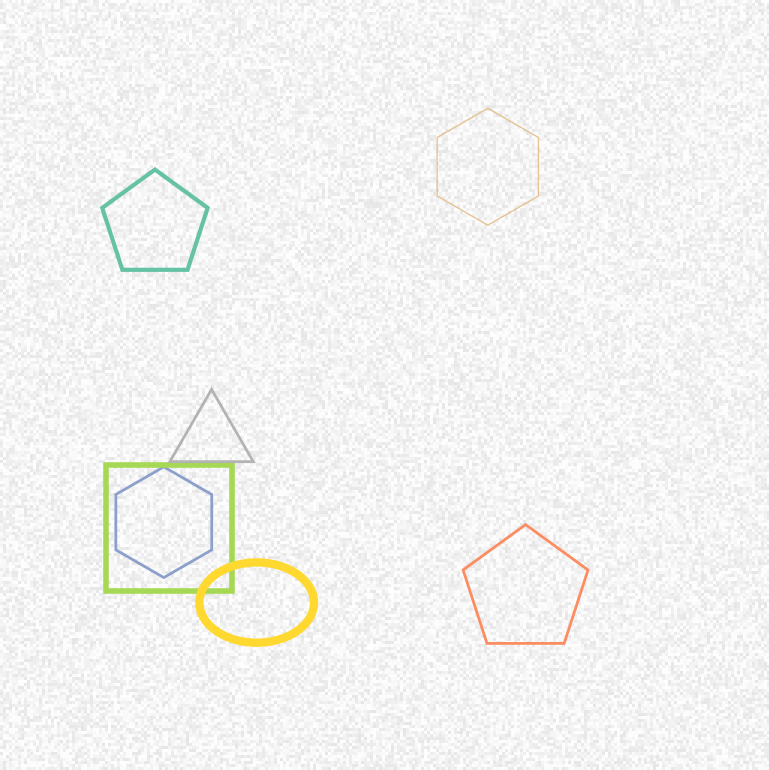[{"shape": "pentagon", "thickness": 1.5, "radius": 0.36, "center": [0.201, 0.708]}, {"shape": "pentagon", "thickness": 1, "radius": 0.43, "center": [0.683, 0.233]}, {"shape": "hexagon", "thickness": 1, "radius": 0.36, "center": [0.213, 0.322]}, {"shape": "square", "thickness": 2, "radius": 0.41, "center": [0.22, 0.315]}, {"shape": "oval", "thickness": 3, "radius": 0.37, "center": [0.333, 0.217]}, {"shape": "hexagon", "thickness": 0.5, "radius": 0.38, "center": [0.633, 0.783]}, {"shape": "triangle", "thickness": 1, "radius": 0.31, "center": [0.275, 0.432]}]